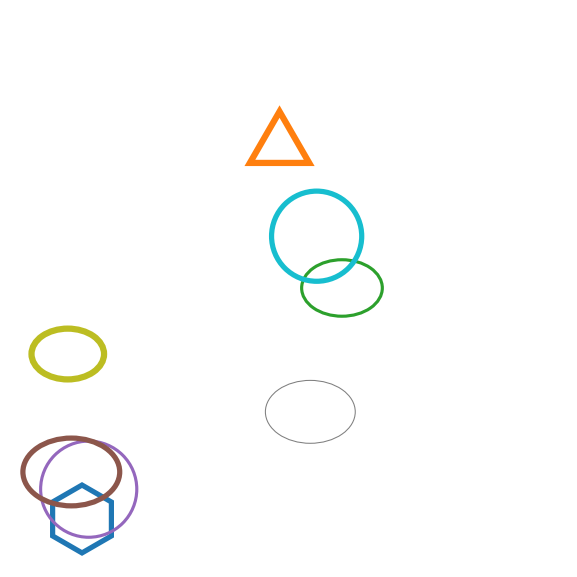[{"shape": "hexagon", "thickness": 2.5, "radius": 0.29, "center": [0.142, 0.1]}, {"shape": "triangle", "thickness": 3, "radius": 0.3, "center": [0.484, 0.747]}, {"shape": "oval", "thickness": 1.5, "radius": 0.35, "center": [0.592, 0.5]}, {"shape": "circle", "thickness": 1.5, "radius": 0.42, "center": [0.154, 0.152]}, {"shape": "oval", "thickness": 2.5, "radius": 0.42, "center": [0.123, 0.182]}, {"shape": "oval", "thickness": 0.5, "radius": 0.39, "center": [0.537, 0.286]}, {"shape": "oval", "thickness": 3, "radius": 0.31, "center": [0.117, 0.386]}, {"shape": "circle", "thickness": 2.5, "radius": 0.39, "center": [0.548, 0.59]}]